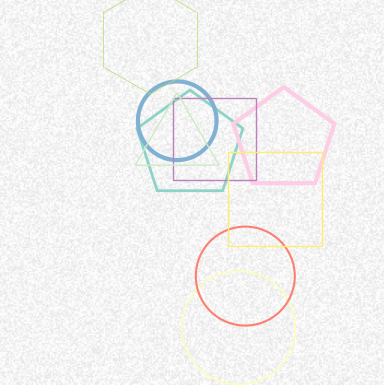[{"shape": "pentagon", "thickness": 2, "radius": 0.72, "center": [0.493, 0.622]}, {"shape": "circle", "thickness": 1, "radius": 0.74, "center": [0.62, 0.149]}, {"shape": "circle", "thickness": 1.5, "radius": 0.64, "center": [0.637, 0.283]}, {"shape": "circle", "thickness": 3, "radius": 0.51, "center": [0.46, 0.686]}, {"shape": "hexagon", "thickness": 0.5, "radius": 0.7, "center": [0.391, 0.896]}, {"shape": "pentagon", "thickness": 3, "radius": 0.69, "center": [0.737, 0.636]}, {"shape": "square", "thickness": 1, "radius": 0.53, "center": [0.557, 0.64]}, {"shape": "triangle", "thickness": 1, "radius": 0.63, "center": [0.46, 0.634]}, {"shape": "square", "thickness": 1, "radius": 0.61, "center": [0.715, 0.483]}]